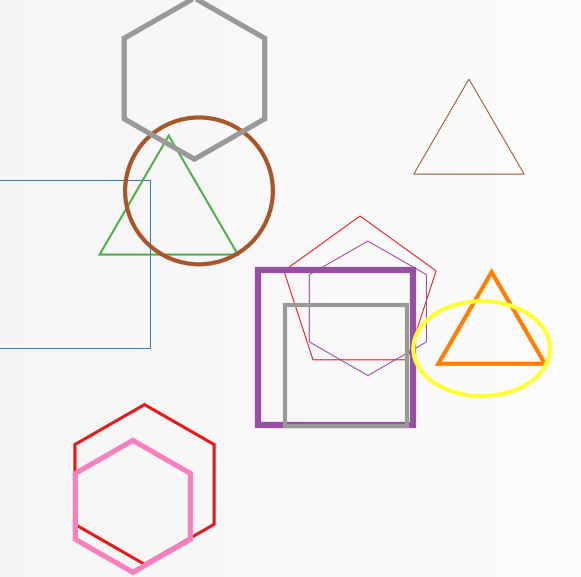[{"shape": "hexagon", "thickness": 1.5, "radius": 0.69, "center": [0.249, 0.16]}, {"shape": "pentagon", "thickness": 0.5, "radius": 0.69, "center": [0.619, 0.487]}, {"shape": "square", "thickness": 0.5, "radius": 0.73, "center": [0.112, 0.542]}, {"shape": "triangle", "thickness": 1, "radius": 0.69, "center": [0.29, 0.627]}, {"shape": "hexagon", "thickness": 0.5, "radius": 0.58, "center": [0.633, 0.465]}, {"shape": "square", "thickness": 3, "radius": 0.67, "center": [0.577, 0.398]}, {"shape": "triangle", "thickness": 2, "radius": 0.53, "center": [0.846, 0.422]}, {"shape": "oval", "thickness": 2, "radius": 0.59, "center": [0.829, 0.395]}, {"shape": "triangle", "thickness": 0.5, "radius": 0.55, "center": [0.807, 0.752]}, {"shape": "circle", "thickness": 2, "radius": 0.64, "center": [0.342, 0.669]}, {"shape": "hexagon", "thickness": 2.5, "radius": 0.57, "center": [0.229, 0.122]}, {"shape": "hexagon", "thickness": 2.5, "radius": 0.7, "center": [0.335, 0.863]}, {"shape": "square", "thickness": 2, "radius": 0.53, "center": [0.595, 0.366]}]